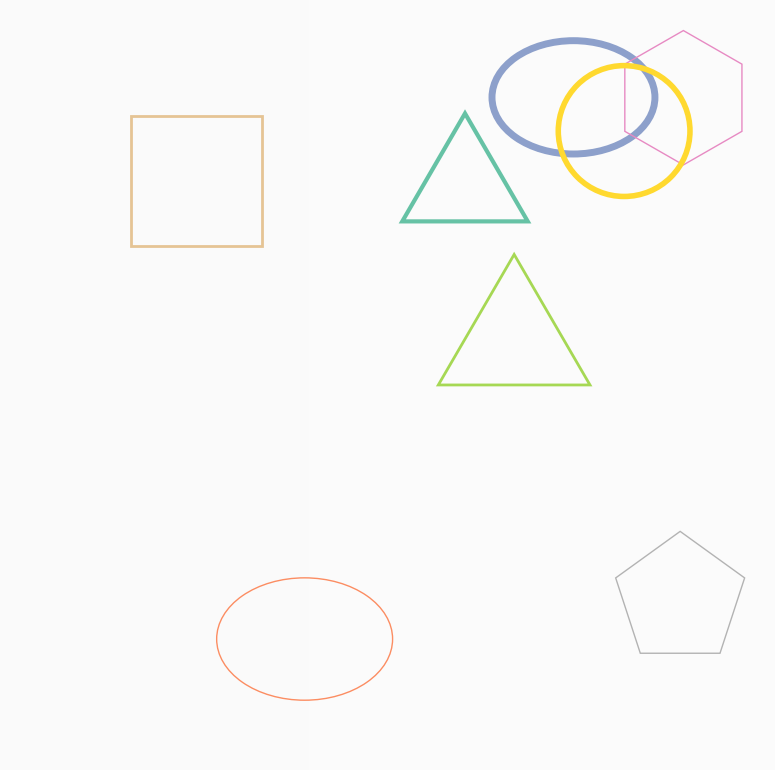[{"shape": "triangle", "thickness": 1.5, "radius": 0.47, "center": [0.6, 0.759]}, {"shape": "oval", "thickness": 0.5, "radius": 0.57, "center": [0.393, 0.17]}, {"shape": "oval", "thickness": 2.5, "radius": 0.53, "center": [0.74, 0.874]}, {"shape": "hexagon", "thickness": 0.5, "radius": 0.44, "center": [0.882, 0.873]}, {"shape": "triangle", "thickness": 1, "radius": 0.56, "center": [0.663, 0.557]}, {"shape": "circle", "thickness": 2, "radius": 0.42, "center": [0.805, 0.83]}, {"shape": "square", "thickness": 1, "radius": 0.42, "center": [0.253, 0.765]}, {"shape": "pentagon", "thickness": 0.5, "radius": 0.44, "center": [0.878, 0.222]}]